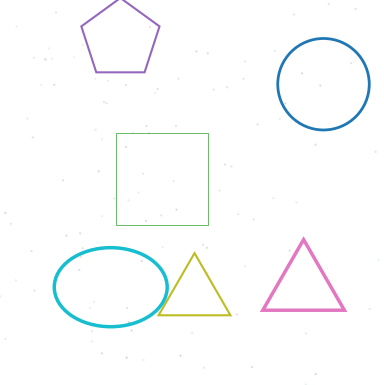[{"shape": "circle", "thickness": 2, "radius": 0.59, "center": [0.84, 0.781]}, {"shape": "square", "thickness": 0.5, "radius": 0.6, "center": [0.421, 0.535]}, {"shape": "pentagon", "thickness": 1.5, "radius": 0.53, "center": [0.313, 0.899]}, {"shape": "triangle", "thickness": 2.5, "radius": 0.61, "center": [0.789, 0.255]}, {"shape": "triangle", "thickness": 1.5, "radius": 0.54, "center": [0.505, 0.235]}, {"shape": "oval", "thickness": 2.5, "radius": 0.73, "center": [0.288, 0.254]}]